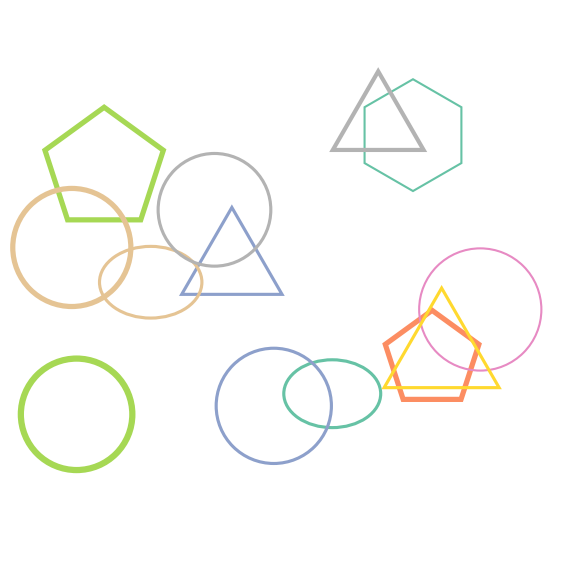[{"shape": "hexagon", "thickness": 1, "radius": 0.48, "center": [0.715, 0.765]}, {"shape": "oval", "thickness": 1.5, "radius": 0.42, "center": [0.575, 0.317]}, {"shape": "pentagon", "thickness": 2.5, "radius": 0.43, "center": [0.748, 0.376]}, {"shape": "triangle", "thickness": 1.5, "radius": 0.5, "center": [0.401, 0.54]}, {"shape": "circle", "thickness": 1.5, "radius": 0.5, "center": [0.474, 0.296]}, {"shape": "circle", "thickness": 1, "radius": 0.53, "center": [0.832, 0.463]}, {"shape": "circle", "thickness": 3, "radius": 0.48, "center": [0.133, 0.282]}, {"shape": "pentagon", "thickness": 2.5, "radius": 0.54, "center": [0.18, 0.706]}, {"shape": "triangle", "thickness": 1.5, "radius": 0.57, "center": [0.765, 0.385]}, {"shape": "oval", "thickness": 1.5, "radius": 0.44, "center": [0.261, 0.51]}, {"shape": "circle", "thickness": 2.5, "radius": 0.51, "center": [0.124, 0.571]}, {"shape": "triangle", "thickness": 2, "radius": 0.45, "center": [0.655, 0.785]}, {"shape": "circle", "thickness": 1.5, "radius": 0.49, "center": [0.371, 0.636]}]